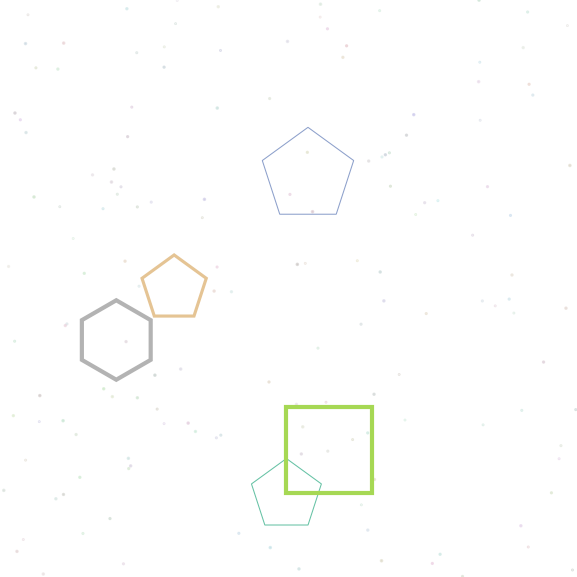[{"shape": "pentagon", "thickness": 0.5, "radius": 0.32, "center": [0.496, 0.142]}, {"shape": "pentagon", "thickness": 0.5, "radius": 0.42, "center": [0.533, 0.695]}, {"shape": "square", "thickness": 2, "radius": 0.37, "center": [0.57, 0.22]}, {"shape": "pentagon", "thickness": 1.5, "radius": 0.29, "center": [0.302, 0.499]}, {"shape": "hexagon", "thickness": 2, "radius": 0.34, "center": [0.201, 0.41]}]